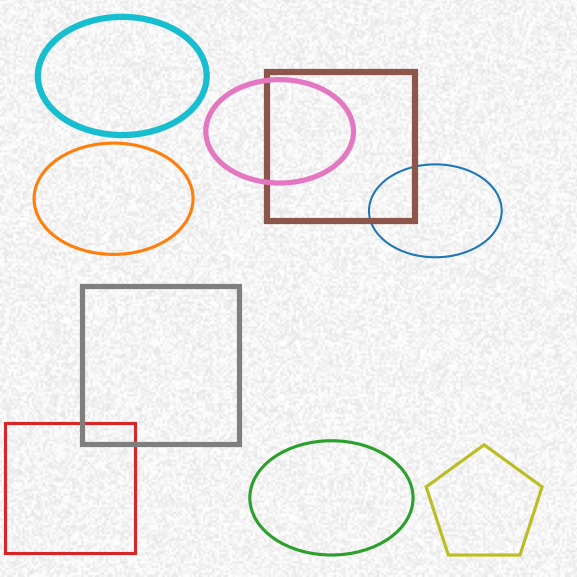[{"shape": "oval", "thickness": 1, "radius": 0.57, "center": [0.754, 0.634]}, {"shape": "oval", "thickness": 1.5, "radius": 0.69, "center": [0.197, 0.655]}, {"shape": "oval", "thickness": 1.5, "radius": 0.71, "center": [0.574, 0.137]}, {"shape": "square", "thickness": 1.5, "radius": 0.56, "center": [0.121, 0.154]}, {"shape": "square", "thickness": 3, "radius": 0.64, "center": [0.59, 0.745]}, {"shape": "oval", "thickness": 2.5, "radius": 0.64, "center": [0.484, 0.772]}, {"shape": "square", "thickness": 2.5, "radius": 0.68, "center": [0.278, 0.366]}, {"shape": "pentagon", "thickness": 1.5, "radius": 0.53, "center": [0.838, 0.123]}, {"shape": "oval", "thickness": 3, "radius": 0.73, "center": [0.212, 0.868]}]